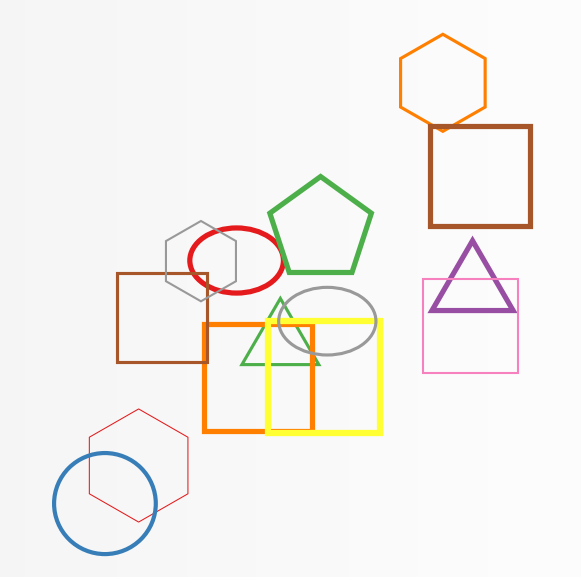[{"shape": "hexagon", "thickness": 0.5, "radius": 0.49, "center": [0.239, 0.193]}, {"shape": "oval", "thickness": 2.5, "radius": 0.4, "center": [0.407, 0.548]}, {"shape": "circle", "thickness": 2, "radius": 0.44, "center": [0.181, 0.127]}, {"shape": "pentagon", "thickness": 2.5, "radius": 0.46, "center": [0.552, 0.602]}, {"shape": "triangle", "thickness": 1.5, "radius": 0.38, "center": [0.482, 0.406]}, {"shape": "triangle", "thickness": 2.5, "radius": 0.4, "center": [0.813, 0.502]}, {"shape": "hexagon", "thickness": 1.5, "radius": 0.42, "center": [0.762, 0.856]}, {"shape": "square", "thickness": 2.5, "radius": 0.46, "center": [0.444, 0.345]}, {"shape": "square", "thickness": 3, "radius": 0.48, "center": [0.557, 0.346]}, {"shape": "square", "thickness": 1.5, "radius": 0.38, "center": [0.278, 0.449]}, {"shape": "square", "thickness": 2.5, "radius": 0.43, "center": [0.826, 0.695]}, {"shape": "square", "thickness": 1, "radius": 0.41, "center": [0.81, 0.434]}, {"shape": "oval", "thickness": 1.5, "radius": 0.42, "center": [0.563, 0.443]}, {"shape": "hexagon", "thickness": 1, "radius": 0.35, "center": [0.346, 0.547]}]